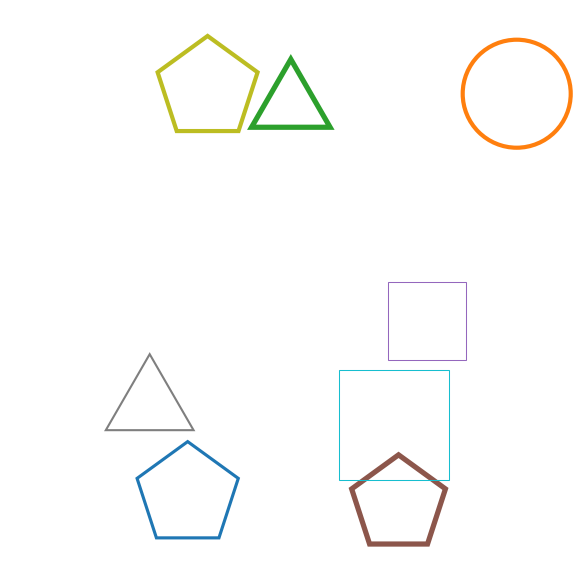[{"shape": "pentagon", "thickness": 1.5, "radius": 0.46, "center": [0.325, 0.142]}, {"shape": "circle", "thickness": 2, "radius": 0.47, "center": [0.895, 0.837]}, {"shape": "triangle", "thickness": 2.5, "radius": 0.39, "center": [0.504, 0.818]}, {"shape": "square", "thickness": 0.5, "radius": 0.34, "center": [0.739, 0.444]}, {"shape": "pentagon", "thickness": 2.5, "radius": 0.43, "center": [0.69, 0.126]}, {"shape": "triangle", "thickness": 1, "radius": 0.44, "center": [0.259, 0.298]}, {"shape": "pentagon", "thickness": 2, "radius": 0.46, "center": [0.359, 0.846]}, {"shape": "square", "thickness": 0.5, "radius": 0.48, "center": [0.682, 0.263]}]